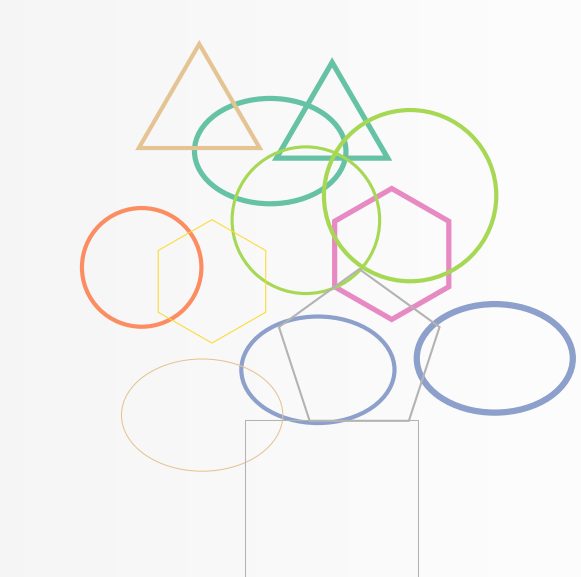[{"shape": "triangle", "thickness": 2.5, "radius": 0.55, "center": [0.571, 0.781]}, {"shape": "oval", "thickness": 2.5, "radius": 0.65, "center": [0.465, 0.737]}, {"shape": "circle", "thickness": 2, "radius": 0.51, "center": [0.244, 0.536]}, {"shape": "oval", "thickness": 3, "radius": 0.67, "center": [0.851, 0.379]}, {"shape": "oval", "thickness": 2, "radius": 0.66, "center": [0.547, 0.359]}, {"shape": "hexagon", "thickness": 2.5, "radius": 0.57, "center": [0.674, 0.559]}, {"shape": "circle", "thickness": 1.5, "radius": 0.63, "center": [0.526, 0.618]}, {"shape": "circle", "thickness": 2, "radius": 0.74, "center": [0.706, 0.66]}, {"shape": "hexagon", "thickness": 0.5, "radius": 0.53, "center": [0.365, 0.512]}, {"shape": "triangle", "thickness": 2, "radius": 0.6, "center": [0.343, 0.803]}, {"shape": "oval", "thickness": 0.5, "radius": 0.69, "center": [0.348, 0.28]}, {"shape": "square", "thickness": 0.5, "radius": 0.75, "center": [0.571, 0.123]}, {"shape": "pentagon", "thickness": 1, "radius": 0.73, "center": [0.618, 0.388]}]